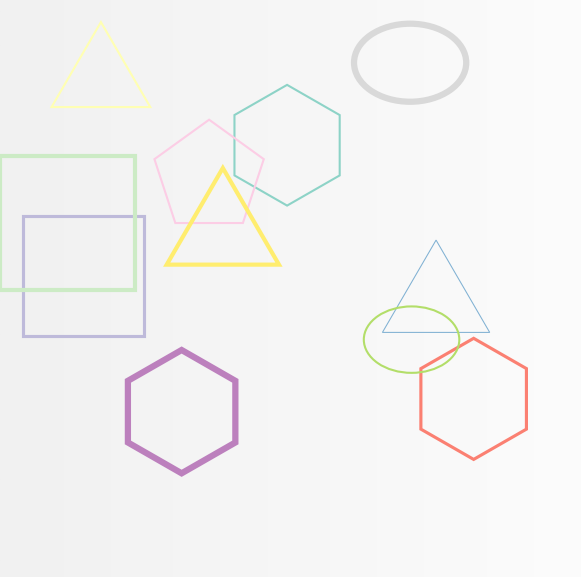[{"shape": "hexagon", "thickness": 1, "radius": 0.52, "center": [0.494, 0.748]}, {"shape": "triangle", "thickness": 1, "radius": 0.49, "center": [0.174, 0.863]}, {"shape": "square", "thickness": 1.5, "radius": 0.52, "center": [0.144, 0.521]}, {"shape": "hexagon", "thickness": 1.5, "radius": 0.52, "center": [0.815, 0.308]}, {"shape": "triangle", "thickness": 0.5, "radius": 0.53, "center": [0.75, 0.477]}, {"shape": "oval", "thickness": 1, "radius": 0.41, "center": [0.708, 0.411]}, {"shape": "pentagon", "thickness": 1, "radius": 0.49, "center": [0.36, 0.693]}, {"shape": "oval", "thickness": 3, "radius": 0.48, "center": [0.706, 0.891]}, {"shape": "hexagon", "thickness": 3, "radius": 0.53, "center": [0.312, 0.286]}, {"shape": "square", "thickness": 2, "radius": 0.58, "center": [0.116, 0.613]}, {"shape": "triangle", "thickness": 2, "radius": 0.56, "center": [0.383, 0.597]}]